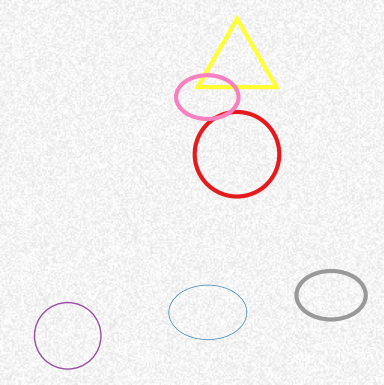[{"shape": "circle", "thickness": 3, "radius": 0.55, "center": [0.616, 0.599]}, {"shape": "oval", "thickness": 0.5, "radius": 0.51, "center": [0.54, 0.189]}, {"shape": "circle", "thickness": 1, "radius": 0.43, "center": [0.176, 0.128]}, {"shape": "triangle", "thickness": 3, "radius": 0.59, "center": [0.616, 0.833]}, {"shape": "oval", "thickness": 3, "radius": 0.41, "center": [0.538, 0.748]}, {"shape": "oval", "thickness": 3, "radius": 0.45, "center": [0.86, 0.233]}]